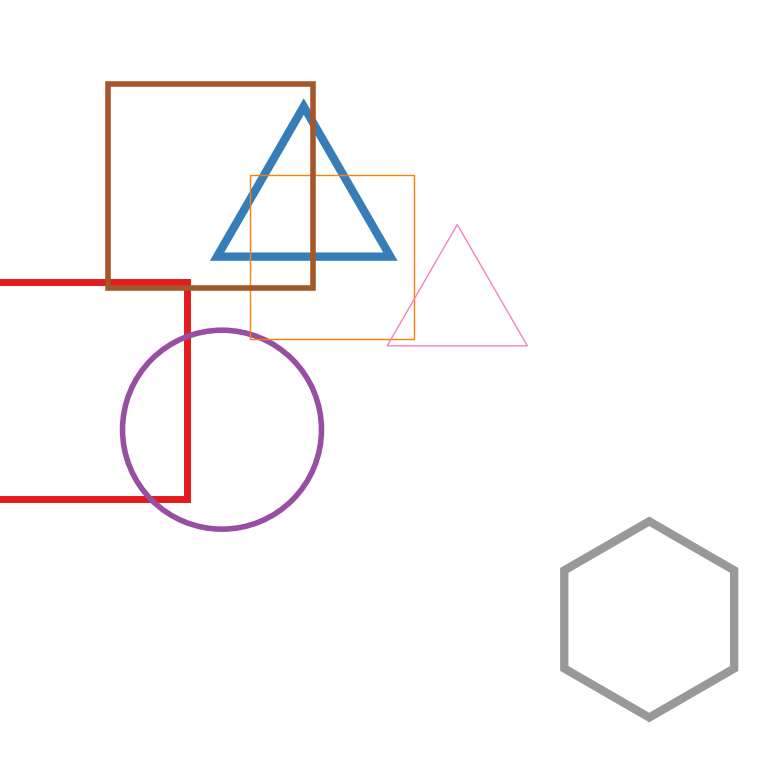[{"shape": "square", "thickness": 2.5, "radius": 0.71, "center": [0.101, 0.493]}, {"shape": "triangle", "thickness": 3, "radius": 0.65, "center": [0.394, 0.732]}, {"shape": "circle", "thickness": 2, "radius": 0.65, "center": [0.288, 0.442]}, {"shape": "square", "thickness": 0.5, "radius": 0.53, "center": [0.432, 0.666]}, {"shape": "square", "thickness": 2, "radius": 0.66, "center": [0.274, 0.758]}, {"shape": "triangle", "thickness": 0.5, "radius": 0.53, "center": [0.594, 0.603]}, {"shape": "hexagon", "thickness": 3, "radius": 0.64, "center": [0.843, 0.196]}]